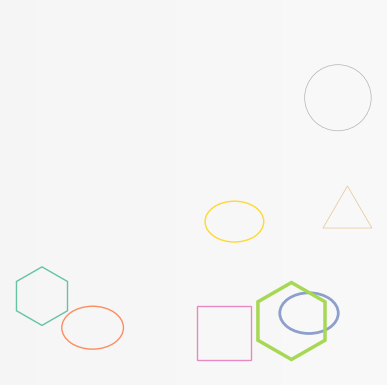[{"shape": "hexagon", "thickness": 1, "radius": 0.38, "center": [0.108, 0.231]}, {"shape": "oval", "thickness": 1, "radius": 0.4, "center": [0.239, 0.149]}, {"shape": "oval", "thickness": 2, "radius": 0.38, "center": [0.797, 0.187]}, {"shape": "square", "thickness": 1, "radius": 0.35, "center": [0.578, 0.135]}, {"shape": "hexagon", "thickness": 2.5, "radius": 0.5, "center": [0.752, 0.166]}, {"shape": "oval", "thickness": 1, "radius": 0.38, "center": [0.605, 0.424]}, {"shape": "triangle", "thickness": 0.5, "radius": 0.36, "center": [0.897, 0.444]}, {"shape": "circle", "thickness": 0.5, "radius": 0.43, "center": [0.872, 0.746]}]